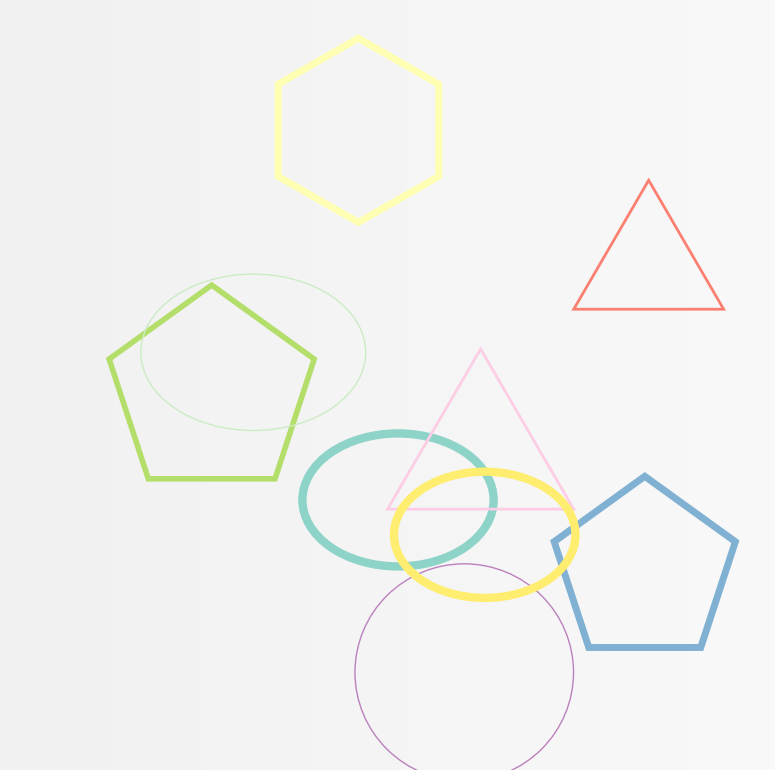[{"shape": "oval", "thickness": 3, "radius": 0.62, "center": [0.514, 0.351]}, {"shape": "hexagon", "thickness": 2.5, "radius": 0.6, "center": [0.462, 0.831]}, {"shape": "triangle", "thickness": 1, "radius": 0.56, "center": [0.837, 0.654]}, {"shape": "pentagon", "thickness": 2.5, "radius": 0.61, "center": [0.832, 0.259]}, {"shape": "pentagon", "thickness": 2, "radius": 0.7, "center": [0.273, 0.491]}, {"shape": "triangle", "thickness": 1, "radius": 0.69, "center": [0.62, 0.408]}, {"shape": "circle", "thickness": 0.5, "radius": 0.71, "center": [0.599, 0.127]}, {"shape": "oval", "thickness": 0.5, "radius": 0.73, "center": [0.327, 0.542]}, {"shape": "oval", "thickness": 3, "radius": 0.59, "center": [0.625, 0.305]}]